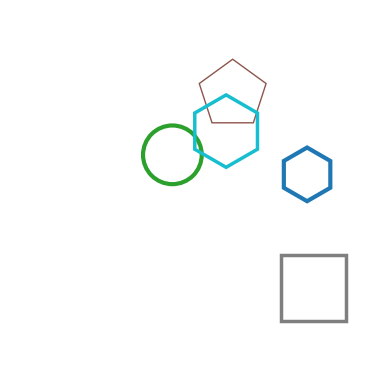[{"shape": "hexagon", "thickness": 3, "radius": 0.35, "center": [0.798, 0.547]}, {"shape": "circle", "thickness": 3, "radius": 0.38, "center": [0.448, 0.598]}, {"shape": "pentagon", "thickness": 1, "radius": 0.46, "center": [0.604, 0.755]}, {"shape": "square", "thickness": 2.5, "radius": 0.42, "center": [0.815, 0.252]}, {"shape": "hexagon", "thickness": 2.5, "radius": 0.47, "center": [0.587, 0.659]}]